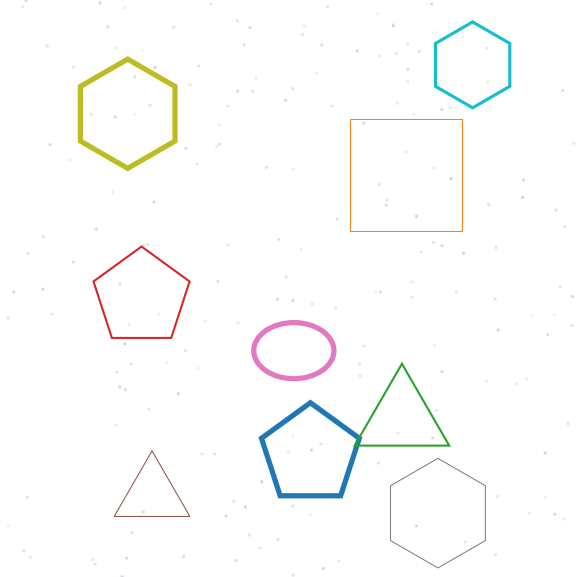[{"shape": "pentagon", "thickness": 2.5, "radius": 0.45, "center": [0.537, 0.213]}, {"shape": "square", "thickness": 0.5, "radius": 0.48, "center": [0.703, 0.696]}, {"shape": "triangle", "thickness": 1, "radius": 0.47, "center": [0.696, 0.275]}, {"shape": "pentagon", "thickness": 1, "radius": 0.44, "center": [0.245, 0.485]}, {"shape": "triangle", "thickness": 0.5, "radius": 0.38, "center": [0.263, 0.143]}, {"shape": "oval", "thickness": 2.5, "radius": 0.35, "center": [0.509, 0.392]}, {"shape": "hexagon", "thickness": 0.5, "radius": 0.47, "center": [0.758, 0.111]}, {"shape": "hexagon", "thickness": 2.5, "radius": 0.47, "center": [0.221, 0.802]}, {"shape": "hexagon", "thickness": 1.5, "radius": 0.37, "center": [0.818, 0.887]}]